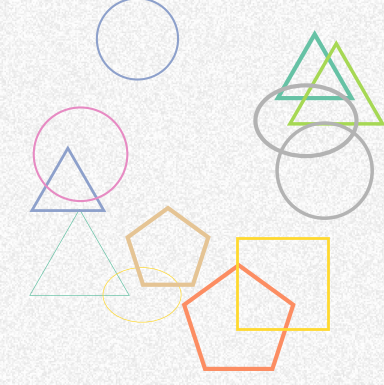[{"shape": "triangle", "thickness": 0.5, "radius": 0.75, "center": [0.207, 0.307]}, {"shape": "triangle", "thickness": 3, "radius": 0.55, "center": [0.817, 0.8]}, {"shape": "pentagon", "thickness": 3, "radius": 0.74, "center": [0.62, 0.162]}, {"shape": "circle", "thickness": 1.5, "radius": 0.53, "center": [0.357, 0.899]}, {"shape": "triangle", "thickness": 2, "radius": 0.54, "center": [0.176, 0.507]}, {"shape": "circle", "thickness": 1.5, "radius": 0.61, "center": [0.209, 0.599]}, {"shape": "triangle", "thickness": 2.5, "radius": 0.69, "center": [0.873, 0.748]}, {"shape": "oval", "thickness": 0.5, "radius": 0.51, "center": [0.369, 0.234]}, {"shape": "square", "thickness": 2, "radius": 0.59, "center": [0.733, 0.263]}, {"shape": "pentagon", "thickness": 3, "radius": 0.55, "center": [0.436, 0.35]}, {"shape": "oval", "thickness": 3, "radius": 0.66, "center": [0.795, 0.686]}, {"shape": "circle", "thickness": 2.5, "radius": 0.62, "center": [0.843, 0.557]}]